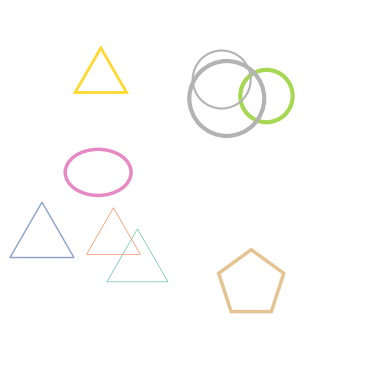[{"shape": "triangle", "thickness": 0.5, "radius": 0.46, "center": [0.357, 0.314]}, {"shape": "triangle", "thickness": 0.5, "radius": 0.4, "center": [0.295, 0.38]}, {"shape": "triangle", "thickness": 1, "radius": 0.48, "center": [0.109, 0.379]}, {"shape": "oval", "thickness": 2.5, "radius": 0.43, "center": [0.255, 0.552]}, {"shape": "circle", "thickness": 3, "radius": 0.34, "center": [0.692, 0.751]}, {"shape": "triangle", "thickness": 2, "radius": 0.39, "center": [0.262, 0.798]}, {"shape": "pentagon", "thickness": 2.5, "radius": 0.44, "center": [0.653, 0.263]}, {"shape": "circle", "thickness": 3, "radius": 0.49, "center": [0.589, 0.744]}, {"shape": "circle", "thickness": 1.5, "radius": 0.38, "center": [0.576, 0.793]}]